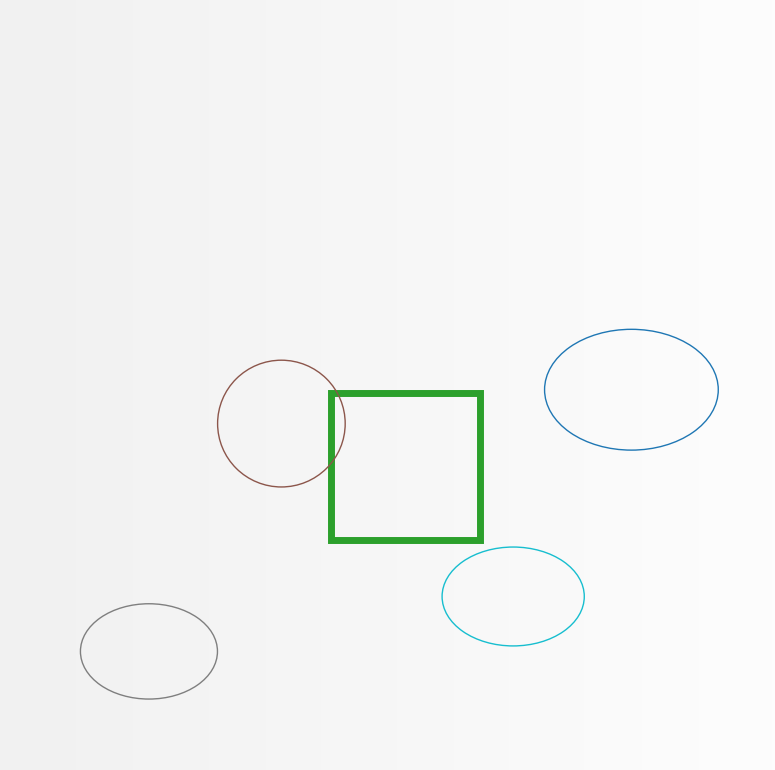[{"shape": "oval", "thickness": 0.5, "radius": 0.56, "center": [0.815, 0.494]}, {"shape": "square", "thickness": 2.5, "radius": 0.48, "center": [0.523, 0.394]}, {"shape": "circle", "thickness": 0.5, "radius": 0.41, "center": [0.363, 0.45]}, {"shape": "oval", "thickness": 0.5, "radius": 0.44, "center": [0.192, 0.154]}, {"shape": "oval", "thickness": 0.5, "radius": 0.46, "center": [0.662, 0.225]}]